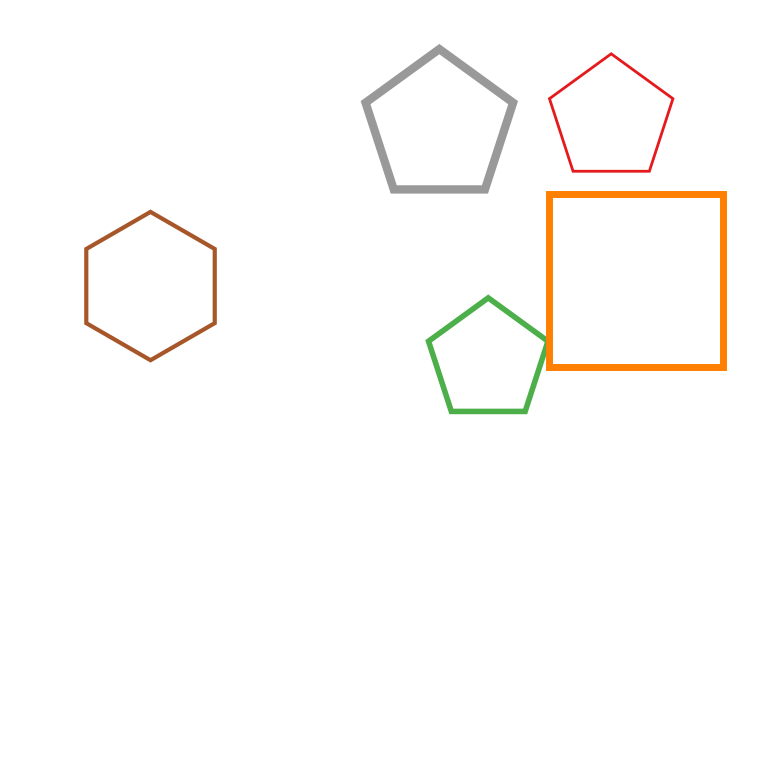[{"shape": "pentagon", "thickness": 1, "radius": 0.42, "center": [0.794, 0.846]}, {"shape": "pentagon", "thickness": 2, "radius": 0.41, "center": [0.634, 0.532]}, {"shape": "square", "thickness": 2.5, "radius": 0.56, "center": [0.826, 0.636]}, {"shape": "hexagon", "thickness": 1.5, "radius": 0.48, "center": [0.195, 0.628]}, {"shape": "pentagon", "thickness": 3, "radius": 0.5, "center": [0.571, 0.836]}]